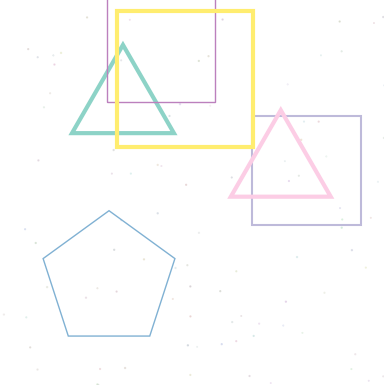[{"shape": "triangle", "thickness": 3, "radius": 0.76, "center": [0.319, 0.731]}, {"shape": "square", "thickness": 1.5, "radius": 0.71, "center": [0.796, 0.556]}, {"shape": "pentagon", "thickness": 1, "radius": 0.9, "center": [0.283, 0.273]}, {"shape": "triangle", "thickness": 3, "radius": 0.75, "center": [0.729, 0.564]}, {"shape": "square", "thickness": 1, "radius": 0.7, "center": [0.418, 0.874]}, {"shape": "square", "thickness": 3, "radius": 0.88, "center": [0.48, 0.794]}]